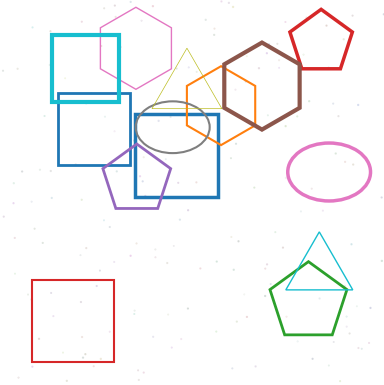[{"shape": "square", "thickness": 2, "radius": 0.47, "center": [0.243, 0.665]}, {"shape": "square", "thickness": 2.5, "radius": 0.54, "center": [0.457, 0.596]}, {"shape": "hexagon", "thickness": 1.5, "radius": 0.51, "center": [0.574, 0.726]}, {"shape": "pentagon", "thickness": 2, "radius": 0.53, "center": [0.801, 0.215]}, {"shape": "pentagon", "thickness": 2.5, "radius": 0.43, "center": [0.834, 0.89]}, {"shape": "square", "thickness": 1.5, "radius": 0.53, "center": [0.19, 0.167]}, {"shape": "pentagon", "thickness": 2, "radius": 0.46, "center": [0.355, 0.533]}, {"shape": "hexagon", "thickness": 3, "radius": 0.57, "center": [0.68, 0.776]}, {"shape": "hexagon", "thickness": 1, "radius": 0.53, "center": [0.353, 0.875]}, {"shape": "oval", "thickness": 2.5, "radius": 0.54, "center": [0.855, 0.553]}, {"shape": "oval", "thickness": 1.5, "radius": 0.48, "center": [0.449, 0.67]}, {"shape": "triangle", "thickness": 0.5, "radius": 0.52, "center": [0.486, 0.77]}, {"shape": "square", "thickness": 3, "radius": 0.43, "center": [0.222, 0.821]}, {"shape": "triangle", "thickness": 1, "radius": 0.5, "center": [0.829, 0.297]}]